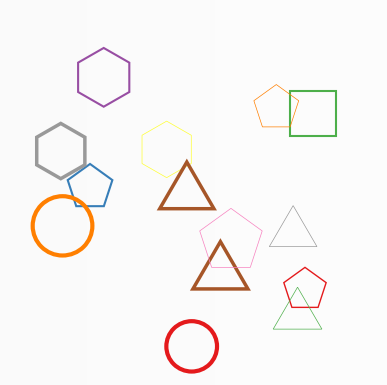[{"shape": "circle", "thickness": 3, "radius": 0.33, "center": [0.495, 0.1]}, {"shape": "pentagon", "thickness": 1, "radius": 0.29, "center": [0.787, 0.248]}, {"shape": "pentagon", "thickness": 1.5, "radius": 0.3, "center": [0.232, 0.514]}, {"shape": "triangle", "thickness": 0.5, "radius": 0.36, "center": [0.768, 0.181]}, {"shape": "square", "thickness": 1.5, "radius": 0.29, "center": [0.807, 0.706]}, {"shape": "hexagon", "thickness": 1.5, "radius": 0.38, "center": [0.268, 0.799]}, {"shape": "pentagon", "thickness": 0.5, "radius": 0.3, "center": [0.713, 0.72]}, {"shape": "circle", "thickness": 3, "radius": 0.39, "center": [0.161, 0.413]}, {"shape": "hexagon", "thickness": 0.5, "radius": 0.37, "center": [0.43, 0.612]}, {"shape": "triangle", "thickness": 2.5, "radius": 0.4, "center": [0.482, 0.498]}, {"shape": "triangle", "thickness": 2.5, "radius": 0.41, "center": [0.569, 0.29]}, {"shape": "pentagon", "thickness": 0.5, "radius": 0.42, "center": [0.596, 0.374]}, {"shape": "triangle", "thickness": 0.5, "radius": 0.36, "center": [0.756, 0.395]}, {"shape": "hexagon", "thickness": 2.5, "radius": 0.36, "center": [0.157, 0.608]}]